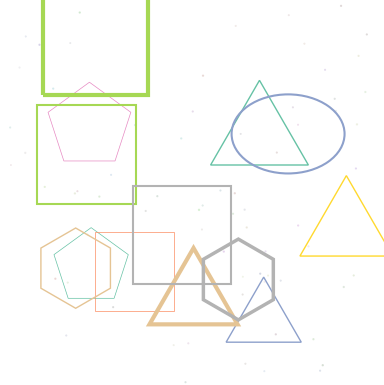[{"shape": "pentagon", "thickness": 0.5, "radius": 0.51, "center": [0.237, 0.307]}, {"shape": "triangle", "thickness": 1, "radius": 0.73, "center": [0.674, 0.645]}, {"shape": "square", "thickness": 0.5, "radius": 0.52, "center": [0.35, 0.295]}, {"shape": "oval", "thickness": 1.5, "radius": 0.73, "center": [0.748, 0.652]}, {"shape": "triangle", "thickness": 1, "radius": 0.56, "center": [0.685, 0.168]}, {"shape": "pentagon", "thickness": 0.5, "radius": 0.57, "center": [0.232, 0.673]}, {"shape": "square", "thickness": 3, "radius": 0.68, "center": [0.247, 0.891]}, {"shape": "square", "thickness": 1.5, "radius": 0.64, "center": [0.225, 0.597]}, {"shape": "triangle", "thickness": 1, "radius": 0.7, "center": [0.9, 0.405]}, {"shape": "hexagon", "thickness": 1, "radius": 0.52, "center": [0.197, 0.304]}, {"shape": "triangle", "thickness": 3, "radius": 0.66, "center": [0.503, 0.224]}, {"shape": "hexagon", "thickness": 2.5, "radius": 0.52, "center": [0.619, 0.274]}, {"shape": "square", "thickness": 1.5, "radius": 0.64, "center": [0.472, 0.389]}]